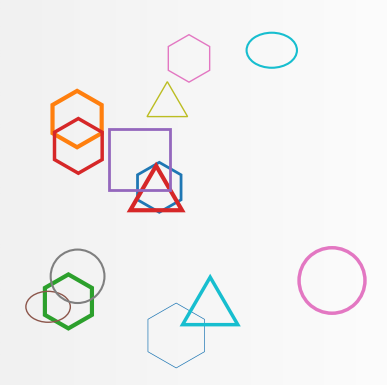[{"shape": "hexagon", "thickness": 2, "radius": 0.32, "center": [0.411, 0.513]}, {"shape": "hexagon", "thickness": 0.5, "radius": 0.42, "center": [0.455, 0.129]}, {"shape": "hexagon", "thickness": 3, "radius": 0.37, "center": [0.199, 0.691]}, {"shape": "hexagon", "thickness": 3, "radius": 0.35, "center": [0.177, 0.217]}, {"shape": "hexagon", "thickness": 2.5, "radius": 0.36, "center": [0.202, 0.621]}, {"shape": "triangle", "thickness": 3, "radius": 0.39, "center": [0.403, 0.492]}, {"shape": "square", "thickness": 2, "radius": 0.4, "center": [0.36, 0.586]}, {"shape": "oval", "thickness": 1, "radius": 0.29, "center": [0.124, 0.203]}, {"shape": "circle", "thickness": 2.5, "radius": 0.43, "center": [0.857, 0.271]}, {"shape": "hexagon", "thickness": 1, "radius": 0.31, "center": [0.488, 0.848]}, {"shape": "circle", "thickness": 1.5, "radius": 0.35, "center": [0.2, 0.282]}, {"shape": "triangle", "thickness": 1, "radius": 0.3, "center": [0.432, 0.727]}, {"shape": "oval", "thickness": 1.5, "radius": 0.33, "center": [0.701, 0.869]}, {"shape": "triangle", "thickness": 2.5, "radius": 0.41, "center": [0.542, 0.198]}]